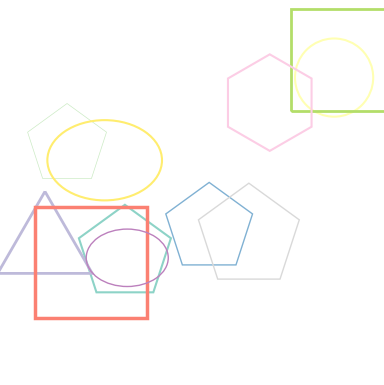[{"shape": "pentagon", "thickness": 1.5, "radius": 0.63, "center": [0.324, 0.342]}, {"shape": "circle", "thickness": 1.5, "radius": 0.51, "center": [0.868, 0.798]}, {"shape": "triangle", "thickness": 2, "radius": 0.71, "center": [0.117, 0.361]}, {"shape": "square", "thickness": 2.5, "radius": 0.72, "center": [0.236, 0.318]}, {"shape": "pentagon", "thickness": 1, "radius": 0.59, "center": [0.543, 0.408]}, {"shape": "square", "thickness": 2, "radius": 0.67, "center": [0.889, 0.844]}, {"shape": "hexagon", "thickness": 1.5, "radius": 0.63, "center": [0.701, 0.733]}, {"shape": "pentagon", "thickness": 1, "radius": 0.69, "center": [0.646, 0.386]}, {"shape": "oval", "thickness": 1, "radius": 0.53, "center": [0.331, 0.33]}, {"shape": "pentagon", "thickness": 0.5, "radius": 0.54, "center": [0.174, 0.623]}, {"shape": "oval", "thickness": 1.5, "radius": 0.74, "center": [0.272, 0.584]}]